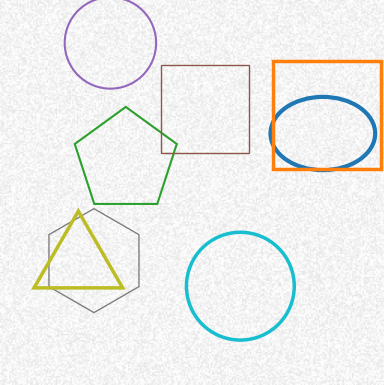[{"shape": "oval", "thickness": 3, "radius": 0.68, "center": [0.839, 0.653]}, {"shape": "square", "thickness": 2.5, "radius": 0.7, "center": [0.849, 0.702]}, {"shape": "pentagon", "thickness": 1.5, "radius": 0.7, "center": [0.327, 0.583]}, {"shape": "circle", "thickness": 1.5, "radius": 0.59, "center": [0.287, 0.888]}, {"shape": "square", "thickness": 1, "radius": 0.57, "center": [0.533, 0.717]}, {"shape": "hexagon", "thickness": 1, "radius": 0.67, "center": [0.244, 0.323]}, {"shape": "triangle", "thickness": 2.5, "radius": 0.66, "center": [0.203, 0.319]}, {"shape": "circle", "thickness": 2.5, "radius": 0.7, "center": [0.624, 0.257]}]